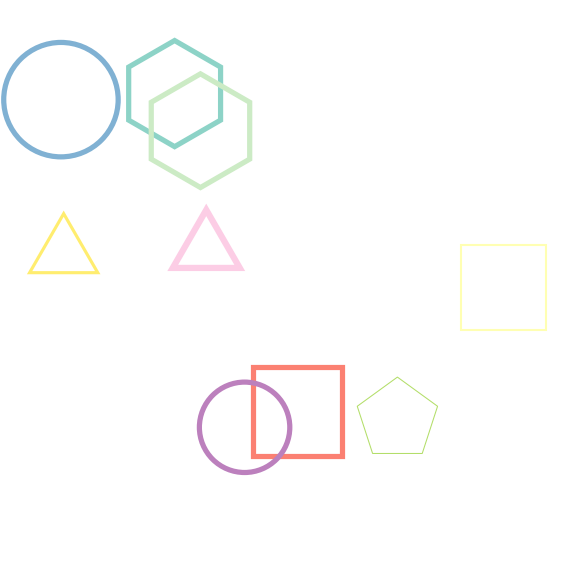[{"shape": "hexagon", "thickness": 2.5, "radius": 0.46, "center": [0.302, 0.837]}, {"shape": "square", "thickness": 1, "radius": 0.37, "center": [0.872, 0.502]}, {"shape": "square", "thickness": 2.5, "radius": 0.39, "center": [0.516, 0.287]}, {"shape": "circle", "thickness": 2.5, "radius": 0.5, "center": [0.106, 0.827]}, {"shape": "pentagon", "thickness": 0.5, "radius": 0.37, "center": [0.688, 0.273]}, {"shape": "triangle", "thickness": 3, "radius": 0.33, "center": [0.357, 0.569]}, {"shape": "circle", "thickness": 2.5, "radius": 0.39, "center": [0.424, 0.259]}, {"shape": "hexagon", "thickness": 2.5, "radius": 0.49, "center": [0.347, 0.773]}, {"shape": "triangle", "thickness": 1.5, "radius": 0.34, "center": [0.11, 0.561]}]